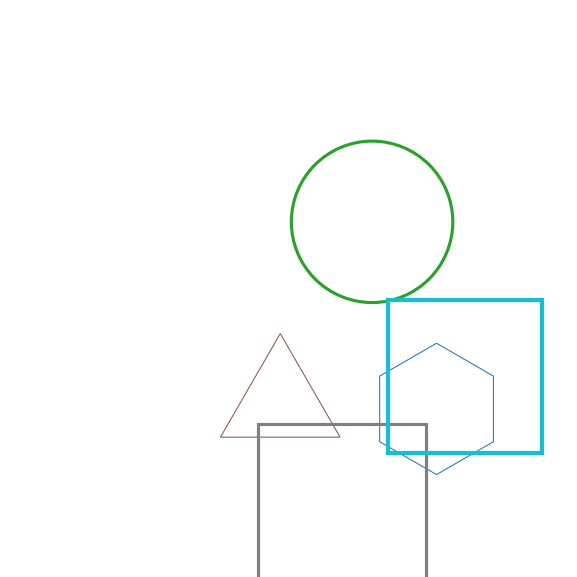[{"shape": "hexagon", "thickness": 0.5, "radius": 0.57, "center": [0.756, 0.291]}, {"shape": "circle", "thickness": 1.5, "radius": 0.7, "center": [0.644, 0.615]}, {"shape": "triangle", "thickness": 0.5, "radius": 0.6, "center": [0.485, 0.302]}, {"shape": "square", "thickness": 1.5, "radius": 0.73, "center": [0.593, 0.119]}, {"shape": "square", "thickness": 2, "radius": 0.67, "center": [0.805, 0.347]}]